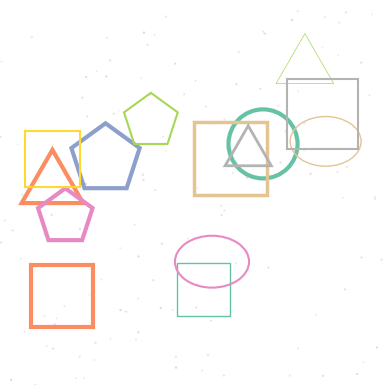[{"shape": "circle", "thickness": 3, "radius": 0.45, "center": [0.683, 0.626]}, {"shape": "square", "thickness": 1, "radius": 0.34, "center": [0.528, 0.248]}, {"shape": "square", "thickness": 3, "radius": 0.4, "center": [0.16, 0.232]}, {"shape": "triangle", "thickness": 3, "radius": 0.46, "center": [0.136, 0.519]}, {"shape": "pentagon", "thickness": 3, "radius": 0.47, "center": [0.274, 0.587]}, {"shape": "oval", "thickness": 1.5, "radius": 0.48, "center": [0.551, 0.32]}, {"shape": "pentagon", "thickness": 3, "radius": 0.37, "center": [0.17, 0.437]}, {"shape": "pentagon", "thickness": 1.5, "radius": 0.37, "center": [0.392, 0.685]}, {"shape": "triangle", "thickness": 0.5, "radius": 0.43, "center": [0.792, 0.826]}, {"shape": "square", "thickness": 1.5, "radius": 0.36, "center": [0.136, 0.587]}, {"shape": "square", "thickness": 2.5, "radius": 0.47, "center": [0.598, 0.588]}, {"shape": "oval", "thickness": 1, "radius": 0.46, "center": [0.846, 0.633]}, {"shape": "square", "thickness": 1.5, "radius": 0.46, "center": [0.837, 0.704]}, {"shape": "triangle", "thickness": 2, "radius": 0.35, "center": [0.645, 0.604]}]